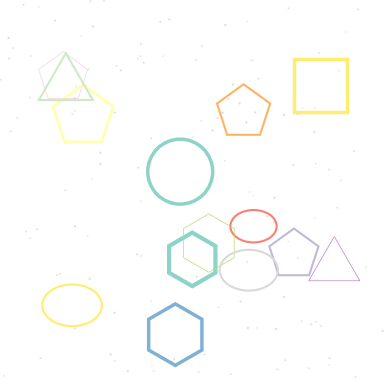[{"shape": "circle", "thickness": 2.5, "radius": 0.42, "center": [0.468, 0.554]}, {"shape": "hexagon", "thickness": 3, "radius": 0.35, "center": [0.499, 0.326]}, {"shape": "pentagon", "thickness": 2, "radius": 0.41, "center": [0.216, 0.698]}, {"shape": "pentagon", "thickness": 1.5, "radius": 0.34, "center": [0.763, 0.339]}, {"shape": "oval", "thickness": 1.5, "radius": 0.3, "center": [0.658, 0.412]}, {"shape": "hexagon", "thickness": 2.5, "radius": 0.4, "center": [0.455, 0.131]}, {"shape": "pentagon", "thickness": 1.5, "radius": 0.36, "center": [0.633, 0.709]}, {"shape": "hexagon", "thickness": 0.5, "radius": 0.38, "center": [0.543, 0.369]}, {"shape": "pentagon", "thickness": 0.5, "radius": 0.33, "center": [0.164, 0.799]}, {"shape": "oval", "thickness": 1.5, "radius": 0.38, "center": [0.646, 0.298]}, {"shape": "triangle", "thickness": 0.5, "radius": 0.38, "center": [0.868, 0.309]}, {"shape": "triangle", "thickness": 1.5, "radius": 0.4, "center": [0.171, 0.781]}, {"shape": "square", "thickness": 2.5, "radius": 0.35, "center": [0.832, 0.778]}, {"shape": "oval", "thickness": 1.5, "radius": 0.39, "center": [0.187, 0.207]}]